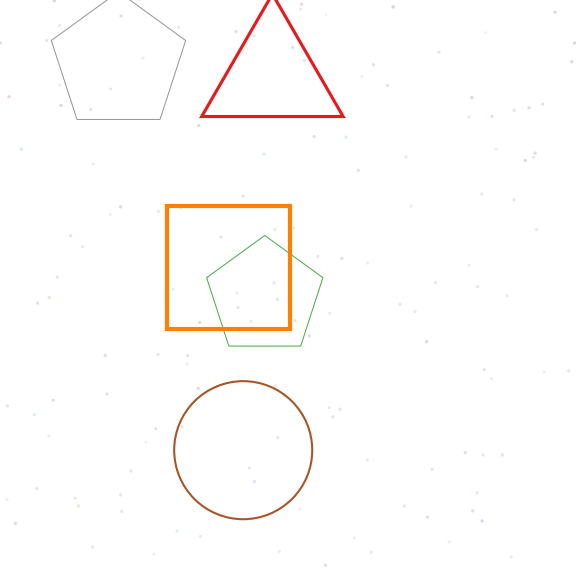[{"shape": "triangle", "thickness": 1.5, "radius": 0.71, "center": [0.472, 0.868]}, {"shape": "pentagon", "thickness": 0.5, "radius": 0.53, "center": [0.458, 0.486]}, {"shape": "square", "thickness": 2, "radius": 0.53, "center": [0.395, 0.535]}, {"shape": "circle", "thickness": 1, "radius": 0.6, "center": [0.421, 0.22]}, {"shape": "pentagon", "thickness": 0.5, "radius": 0.61, "center": [0.205, 0.891]}]